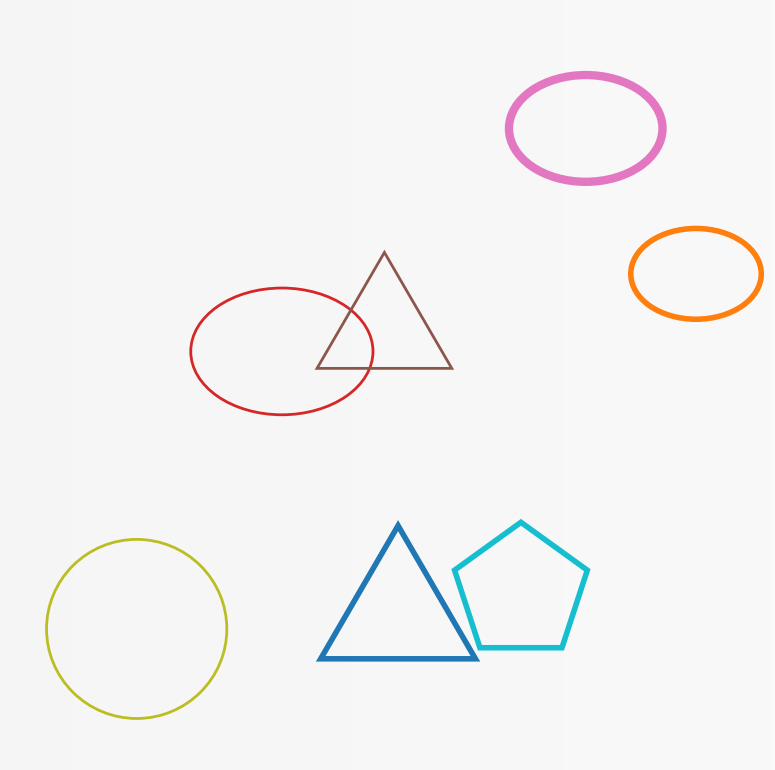[{"shape": "triangle", "thickness": 2, "radius": 0.58, "center": [0.514, 0.202]}, {"shape": "oval", "thickness": 2, "radius": 0.42, "center": [0.898, 0.644]}, {"shape": "oval", "thickness": 1, "radius": 0.59, "center": [0.364, 0.544]}, {"shape": "triangle", "thickness": 1, "radius": 0.5, "center": [0.496, 0.572]}, {"shape": "oval", "thickness": 3, "radius": 0.5, "center": [0.756, 0.833]}, {"shape": "circle", "thickness": 1, "radius": 0.58, "center": [0.176, 0.183]}, {"shape": "pentagon", "thickness": 2, "radius": 0.45, "center": [0.672, 0.232]}]